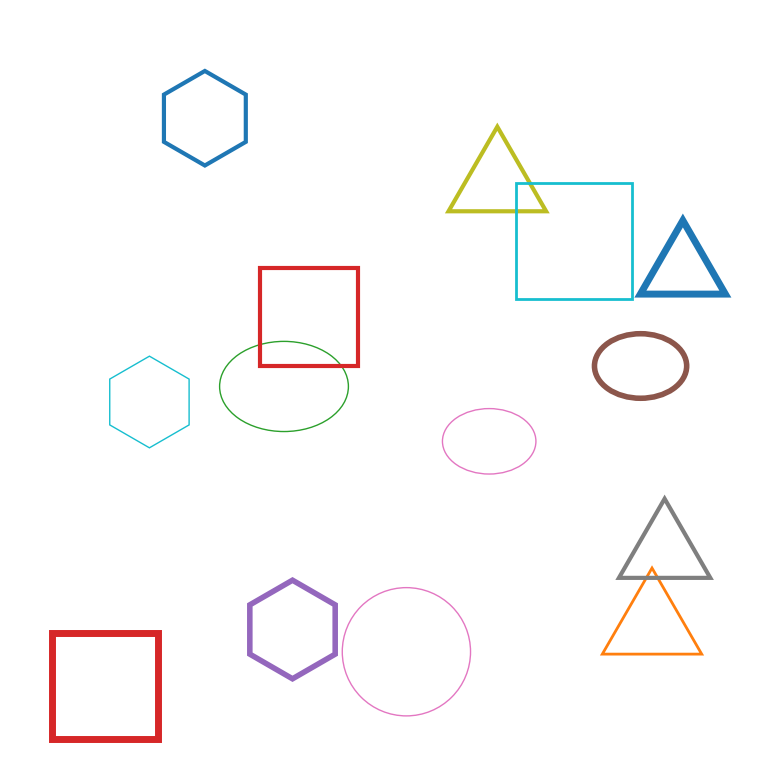[{"shape": "triangle", "thickness": 2.5, "radius": 0.32, "center": [0.887, 0.65]}, {"shape": "hexagon", "thickness": 1.5, "radius": 0.31, "center": [0.266, 0.846]}, {"shape": "triangle", "thickness": 1, "radius": 0.37, "center": [0.847, 0.188]}, {"shape": "oval", "thickness": 0.5, "radius": 0.42, "center": [0.369, 0.498]}, {"shape": "square", "thickness": 1.5, "radius": 0.32, "center": [0.401, 0.588]}, {"shape": "square", "thickness": 2.5, "radius": 0.34, "center": [0.136, 0.109]}, {"shape": "hexagon", "thickness": 2, "radius": 0.32, "center": [0.38, 0.182]}, {"shape": "oval", "thickness": 2, "radius": 0.3, "center": [0.832, 0.525]}, {"shape": "oval", "thickness": 0.5, "radius": 0.3, "center": [0.635, 0.427]}, {"shape": "circle", "thickness": 0.5, "radius": 0.42, "center": [0.528, 0.154]}, {"shape": "triangle", "thickness": 1.5, "radius": 0.34, "center": [0.863, 0.284]}, {"shape": "triangle", "thickness": 1.5, "radius": 0.37, "center": [0.646, 0.762]}, {"shape": "square", "thickness": 1, "radius": 0.38, "center": [0.746, 0.687]}, {"shape": "hexagon", "thickness": 0.5, "radius": 0.3, "center": [0.194, 0.478]}]